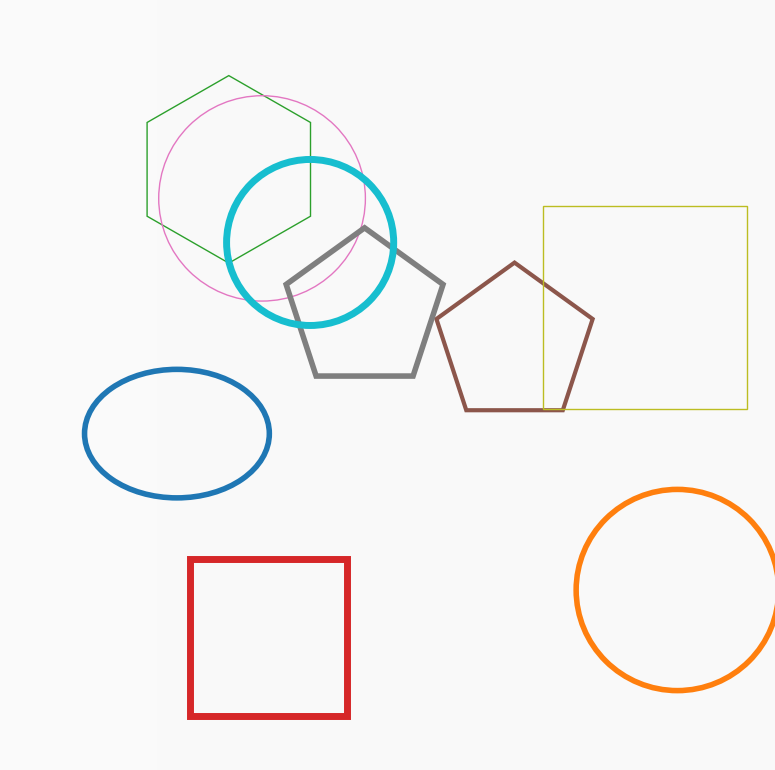[{"shape": "oval", "thickness": 2, "radius": 0.6, "center": [0.228, 0.437]}, {"shape": "circle", "thickness": 2, "radius": 0.65, "center": [0.874, 0.234]}, {"shape": "hexagon", "thickness": 0.5, "radius": 0.61, "center": [0.295, 0.78]}, {"shape": "square", "thickness": 2.5, "radius": 0.51, "center": [0.347, 0.172]}, {"shape": "pentagon", "thickness": 1.5, "radius": 0.53, "center": [0.664, 0.553]}, {"shape": "circle", "thickness": 0.5, "radius": 0.67, "center": [0.338, 0.742]}, {"shape": "pentagon", "thickness": 2, "radius": 0.53, "center": [0.47, 0.598]}, {"shape": "square", "thickness": 0.5, "radius": 0.66, "center": [0.832, 0.6]}, {"shape": "circle", "thickness": 2.5, "radius": 0.54, "center": [0.4, 0.685]}]